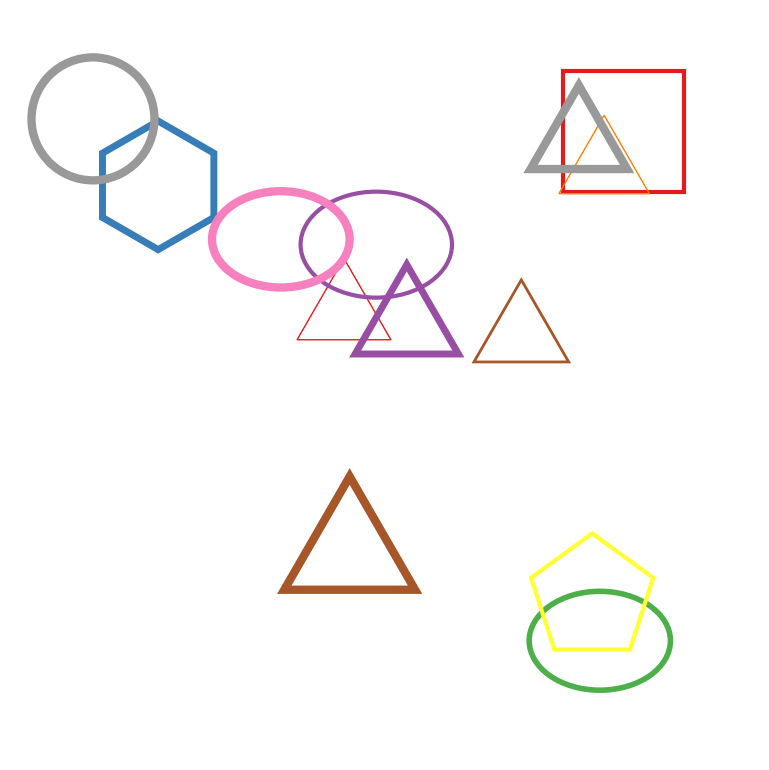[{"shape": "triangle", "thickness": 0.5, "radius": 0.35, "center": [0.447, 0.594]}, {"shape": "square", "thickness": 1.5, "radius": 0.39, "center": [0.81, 0.829]}, {"shape": "hexagon", "thickness": 2.5, "radius": 0.42, "center": [0.205, 0.759]}, {"shape": "oval", "thickness": 2, "radius": 0.46, "center": [0.779, 0.168]}, {"shape": "triangle", "thickness": 2.5, "radius": 0.39, "center": [0.528, 0.579]}, {"shape": "oval", "thickness": 1.5, "radius": 0.49, "center": [0.489, 0.682]}, {"shape": "triangle", "thickness": 0.5, "radius": 0.34, "center": [0.785, 0.782]}, {"shape": "pentagon", "thickness": 1.5, "radius": 0.42, "center": [0.769, 0.224]}, {"shape": "triangle", "thickness": 1, "radius": 0.36, "center": [0.677, 0.565]}, {"shape": "triangle", "thickness": 3, "radius": 0.49, "center": [0.454, 0.283]}, {"shape": "oval", "thickness": 3, "radius": 0.45, "center": [0.365, 0.689]}, {"shape": "circle", "thickness": 3, "radius": 0.4, "center": [0.121, 0.846]}, {"shape": "triangle", "thickness": 3, "radius": 0.36, "center": [0.752, 0.817]}]